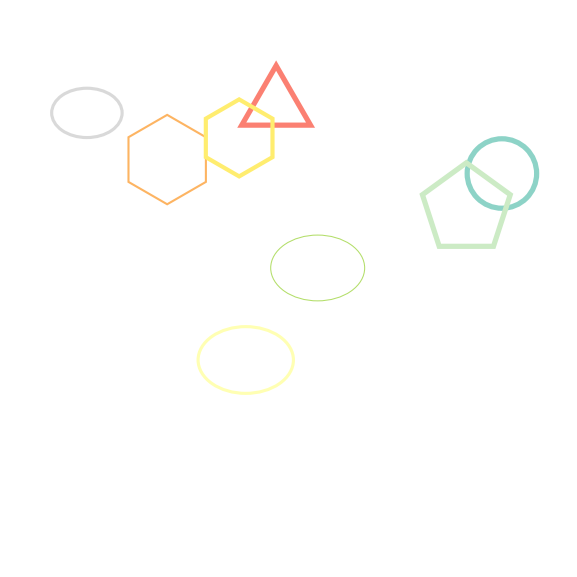[{"shape": "circle", "thickness": 2.5, "radius": 0.3, "center": [0.869, 0.699]}, {"shape": "oval", "thickness": 1.5, "radius": 0.41, "center": [0.426, 0.376]}, {"shape": "triangle", "thickness": 2.5, "radius": 0.34, "center": [0.478, 0.817]}, {"shape": "hexagon", "thickness": 1, "radius": 0.39, "center": [0.289, 0.723]}, {"shape": "oval", "thickness": 0.5, "radius": 0.41, "center": [0.55, 0.535]}, {"shape": "oval", "thickness": 1.5, "radius": 0.3, "center": [0.15, 0.804]}, {"shape": "pentagon", "thickness": 2.5, "radius": 0.4, "center": [0.808, 0.637]}, {"shape": "hexagon", "thickness": 2, "radius": 0.33, "center": [0.414, 0.76]}]